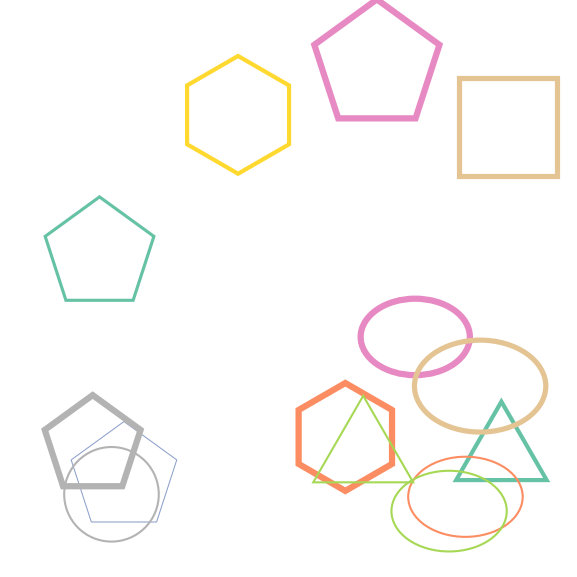[{"shape": "pentagon", "thickness": 1.5, "radius": 0.49, "center": [0.172, 0.559]}, {"shape": "triangle", "thickness": 2, "radius": 0.45, "center": [0.868, 0.213]}, {"shape": "oval", "thickness": 1, "radius": 0.5, "center": [0.806, 0.139]}, {"shape": "hexagon", "thickness": 3, "radius": 0.47, "center": [0.598, 0.242]}, {"shape": "pentagon", "thickness": 0.5, "radius": 0.48, "center": [0.215, 0.173]}, {"shape": "oval", "thickness": 3, "radius": 0.47, "center": [0.719, 0.416]}, {"shape": "pentagon", "thickness": 3, "radius": 0.57, "center": [0.653, 0.886]}, {"shape": "triangle", "thickness": 1, "radius": 0.5, "center": [0.629, 0.214]}, {"shape": "oval", "thickness": 1, "radius": 0.5, "center": [0.778, 0.114]}, {"shape": "hexagon", "thickness": 2, "radius": 0.51, "center": [0.412, 0.8]}, {"shape": "square", "thickness": 2.5, "radius": 0.42, "center": [0.879, 0.78]}, {"shape": "oval", "thickness": 2.5, "radius": 0.57, "center": [0.831, 0.331]}, {"shape": "pentagon", "thickness": 3, "radius": 0.44, "center": [0.16, 0.228]}, {"shape": "circle", "thickness": 1, "radius": 0.41, "center": [0.193, 0.143]}]